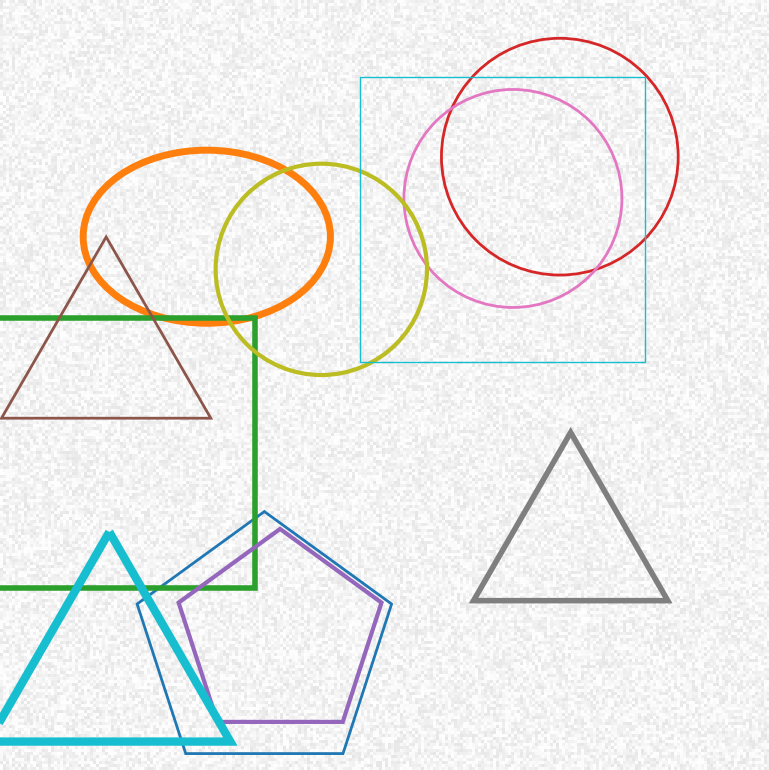[{"shape": "pentagon", "thickness": 1, "radius": 0.87, "center": [0.343, 0.162]}, {"shape": "oval", "thickness": 2.5, "radius": 0.8, "center": [0.269, 0.693]}, {"shape": "square", "thickness": 2, "radius": 0.88, "center": [0.156, 0.412]}, {"shape": "circle", "thickness": 1, "radius": 0.77, "center": [0.727, 0.797]}, {"shape": "pentagon", "thickness": 1.5, "radius": 0.69, "center": [0.364, 0.175]}, {"shape": "triangle", "thickness": 1, "radius": 0.78, "center": [0.138, 0.535]}, {"shape": "circle", "thickness": 1, "radius": 0.71, "center": [0.666, 0.742]}, {"shape": "triangle", "thickness": 2, "radius": 0.73, "center": [0.741, 0.293]}, {"shape": "circle", "thickness": 1.5, "radius": 0.69, "center": [0.417, 0.65]}, {"shape": "square", "thickness": 0.5, "radius": 0.93, "center": [0.653, 0.715]}, {"shape": "triangle", "thickness": 3, "radius": 0.91, "center": [0.142, 0.128]}]